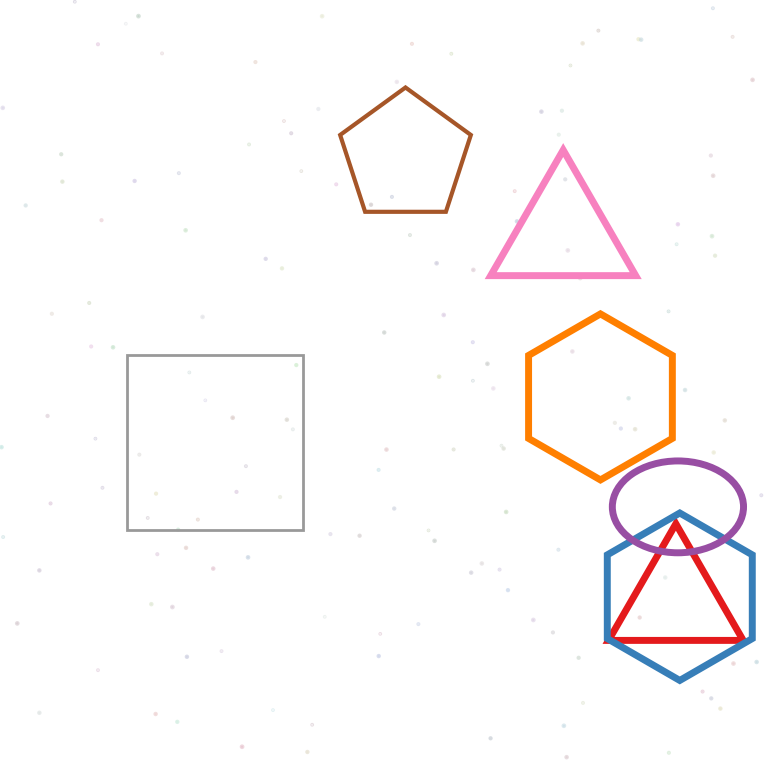[{"shape": "triangle", "thickness": 2.5, "radius": 0.5, "center": [0.878, 0.219]}, {"shape": "hexagon", "thickness": 2.5, "radius": 0.54, "center": [0.883, 0.225]}, {"shape": "oval", "thickness": 2.5, "radius": 0.43, "center": [0.88, 0.342]}, {"shape": "hexagon", "thickness": 2.5, "radius": 0.54, "center": [0.78, 0.485]}, {"shape": "pentagon", "thickness": 1.5, "radius": 0.45, "center": [0.527, 0.797]}, {"shape": "triangle", "thickness": 2.5, "radius": 0.54, "center": [0.731, 0.696]}, {"shape": "square", "thickness": 1, "radius": 0.57, "center": [0.279, 0.425]}]